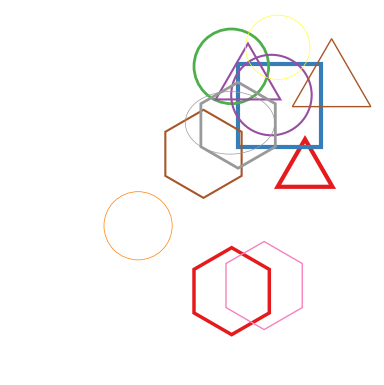[{"shape": "hexagon", "thickness": 2.5, "radius": 0.56, "center": [0.602, 0.244]}, {"shape": "triangle", "thickness": 3, "radius": 0.41, "center": [0.792, 0.556]}, {"shape": "square", "thickness": 3, "radius": 0.54, "center": [0.726, 0.726]}, {"shape": "circle", "thickness": 2, "radius": 0.48, "center": [0.601, 0.828]}, {"shape": "triangle", "thickness": 1.5, "radius": 0.48, "center": [0.644, 0.79]}, {"shape": "circle", "thickness": 1.5, "radius": 0.52, "center": [0.705, 0.753]}, {"shape": "circle", "thickness": 0.5, "radius": 0.44, "center": [0.359, 0.414]}, {"shape": "circle", "thickness": 0.5, "radius": 0.42, "center": [0.721, 0.877]}, {"shape": "triangle", "thickness": 1, "radius": 0.59, "center": [0.861, 0.782]}, {"shape": "hexagon", "thickness": 1.5, "radius": 0.57, "center": [0.529, 0.6]}, {"shape": "hexagon", "thickness": 1, "radius": 0.57, "center": [0.686, 0.258]}, {"shape": "oval", "thickness": 0.5, "radius": 0.58, "center": [0.597, 0.681]}, {"shape": "hexagon", "thickness": 2, "radius": 0.56, "center": [0.618, 0.675]}]